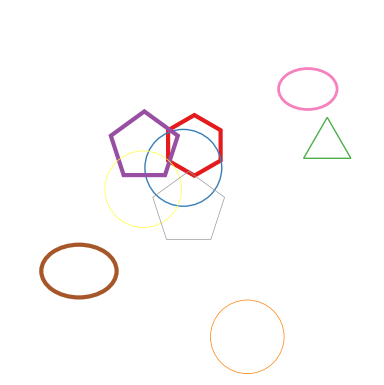[{"shape": "hexagon", "thickness": 3, "radius": 0.39, "center": [0.505, 0.622]}, {"shape": "circle", "thickness": 1, "radius": 0.5, "center": [0.476, 0.564]}, {"shape": "triangle", "thickness": 1, "radius": 0.35, "center": [0.85, 0.624]}, {"shape": "pentagon", "thickness": 3, "radius": 0.46, "center": [0.375, 0.619]}, {"shape": "circle", "thickness": 0.5, "radius": 0.48, "center": [0.642, 0.125]}, {"shape": "circle", "thickness": 0.5, "radius": 0.5, "center": [0.372, 0.508]}, {"shape": "oval", "thickness": 3, "radius": 0.49, "center": [0.205, 0.296]}, {"shape": "oval", "thickness": 2, "radius": 0.38, "center": [0.799, 0.769]}, {"shape": "pentagon", "thickness": 0.5, "radius": 0.49, "center": [0.49, 0.457]}]